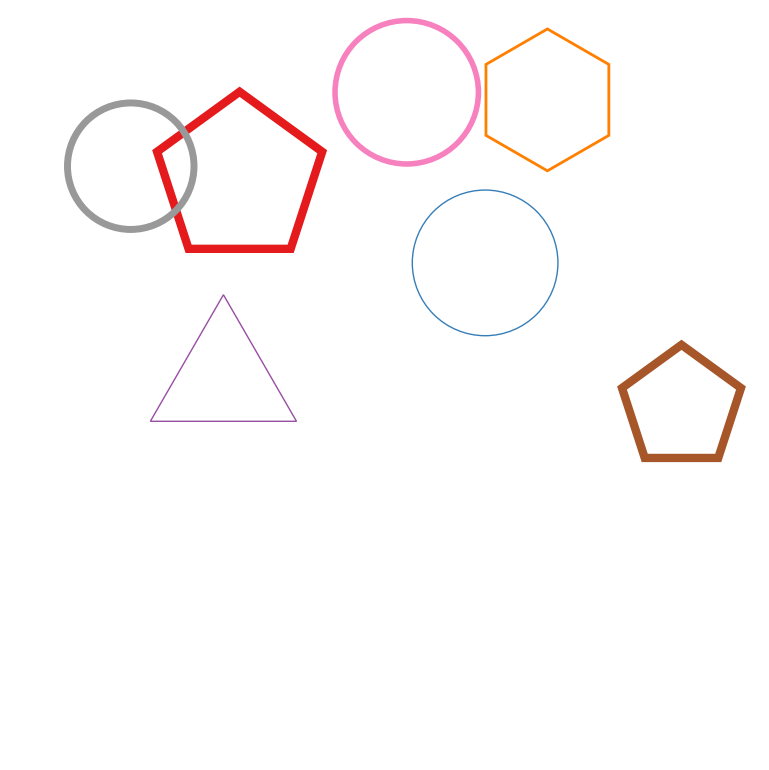[{"shape": "pentagon", "thickness": 3, "radius": 0.56, "center": [0.311, 0.768]}, {"shape": "circle", "thickness": 0.5, "radius": 0.47, "center": [0.63, 0.659]}, {"shape": "triangle", "thickness": 0.5, "radius": 0.55, "center": [0.29, 0.508]}, {"shape": "hexagon", "thickness": 1, "radius": 0.46, "center": [0.711, 0.87]}, {"shape": "pentagon", "thickness": 3, "radius": 0.41, "center": [0.885, 0.471]}, {"shape": "circle", "thickness": 2, "radius": 0.47, "center": [0.528, 0.88]}, {"shape": "circle", "thickness": 2.5, "radius": 0.41, "center": [0.17, 0.784]}]